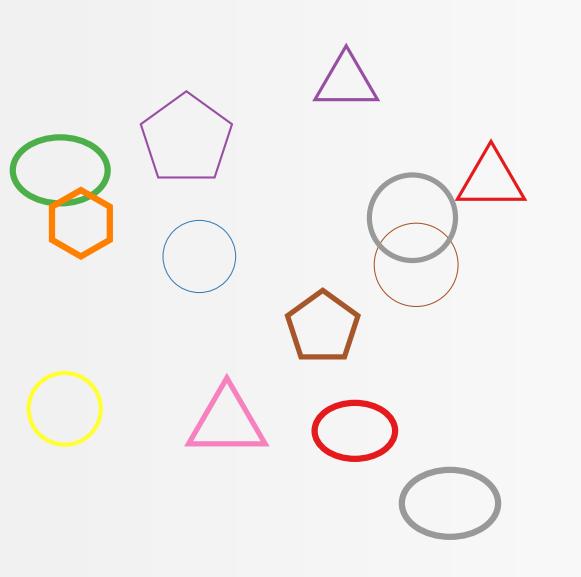[{"shape": "oval", "thickness": 3, "radius": 0.35, "center": [0.611, 0.253]}, {"shape": "triangle", "thickness": 1.5, "radius": 0.33, "center": [0.845, 0.687]}, {"shape": "circle", "thickness": 0.5, "radius": 0.31, "center": [0.343, 0.555]}, {"shape": "oval", "thickness": 3, "radius": 0.41, "center": [0.104, 0.704]}, {"shape": "pentagon", "thickness": 1, "radius": 0.41, "center": [0.321, 0.759]}, {"shape": "triangle", "thickness": 1.5, "radius": 0.31, "center": [0.596, 0.858]}, {"shape": "hexagon", "thickness": 3, "radius": 0.29, "center": [0.139, 0.613]}, {"shape": "circle", "thickness": 2, "radius": 0.31, "center": [0.111, 0.291]}, {"shape": "circle", "thickness": 0.5, "radius": 0.36, "center": [0.716, 0.541]}, {"shape": "pentagon", "thickness": 2.5, "radius": 0.32, "center": [0.555, 0.433]}, {"shape": "triangle", "thickness": 2.5, "radius": 0.38, "center": [0.39, 0.269]}, {"shape": "circle", "thickness": 2.5, "radius": 0.37, "center": [0.71, 0.622]}, {"shape": "oval", "thickness": 3, "radius": 0.41, "center": [0.774, 0.128]}]